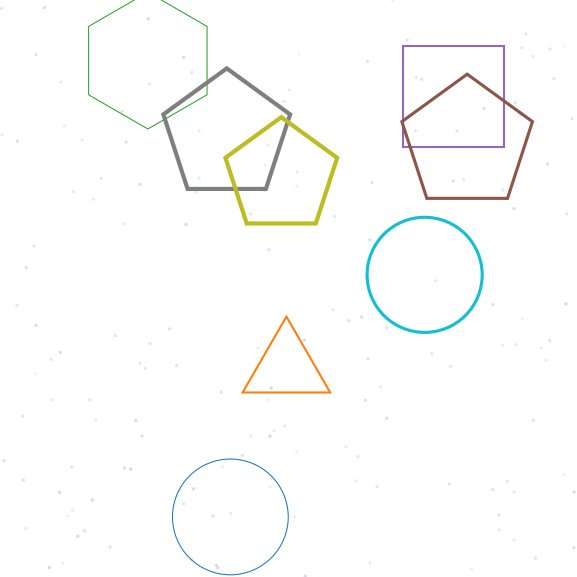[{"shape": "circle", "thickness": 0.5, "radius": 0.5, "center": [0.399, 0.104]}, {"shape": "triangle", "thickness": 1, "radius": 0.44, "center": [0.496, 0.363]}, {"shape": "hexagon", "thickness": 0.5, "radius": 0.59, "center": [0.256, 0.894]}, {"shape": "square", "thickness": 1, "radius": 0.44, "center": [0.786, 0.833]}, {"shape": "pentagon", "thickness": 1.5, "radius": 0.59, "center": [0.809, 0.752]}, {"shape": "pentagon", "thickness": 2, "radius": 0.58, "center": [0.393, 0.765]}, {"shape": "pentagon", "thickness": 2, "radius": 0.51, "center": [0.487, 0.694]}, {"shape": "circle", "thickness": 1.5, "radius": 0.5, "center": [0.735, 0.523]}]